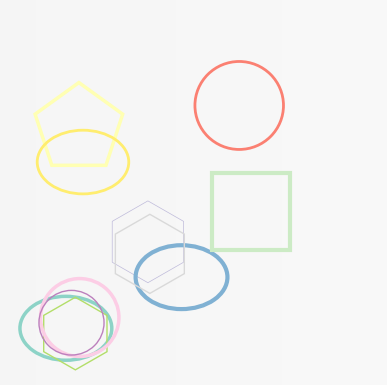[{"shape": "oval", "thickness": 2.5, "radius": 0.59, "center": [0.17, 0.147]}, {"shape": "pentagon", "thickness": 2.5, "radius": 0.59, "center": [0.204, 0.667]}, {"shape": "hexagon", "thickness": 0.5, "radius": 0.53, "center": [0.382, 0.372]}, {"shape": "circle", "thickness": 2, "radius": 0.57, "center": [0.617, 0.726]}, {"shape": "oval", "thickness": 3, "radius": 0.59, "center": [0.468, 0.28]}, {"shape": "hexagon", "thickness": 1, "radius": 0.47, "center": [0.194, 0.134]}, {"shape": "circle", "thickness": 2.5, "radius": 0.51, "center": [0.206, 0.175]}, {"shape": "hexagon", "thickness": 1, "radius": 0.51, "center": [0.387, 0.341]}, {"shape": "circle", "thickness": 1, "radius": 0.42, "center": [0.185, 0.162]}, {"shape": "square", "thickness": 3, "radius": 0.5, "center": [0.648, 0.451]}, {"shape": "oval", "thickness": 2, "radius": 0.59, "center": [0.214, 0.579]}]